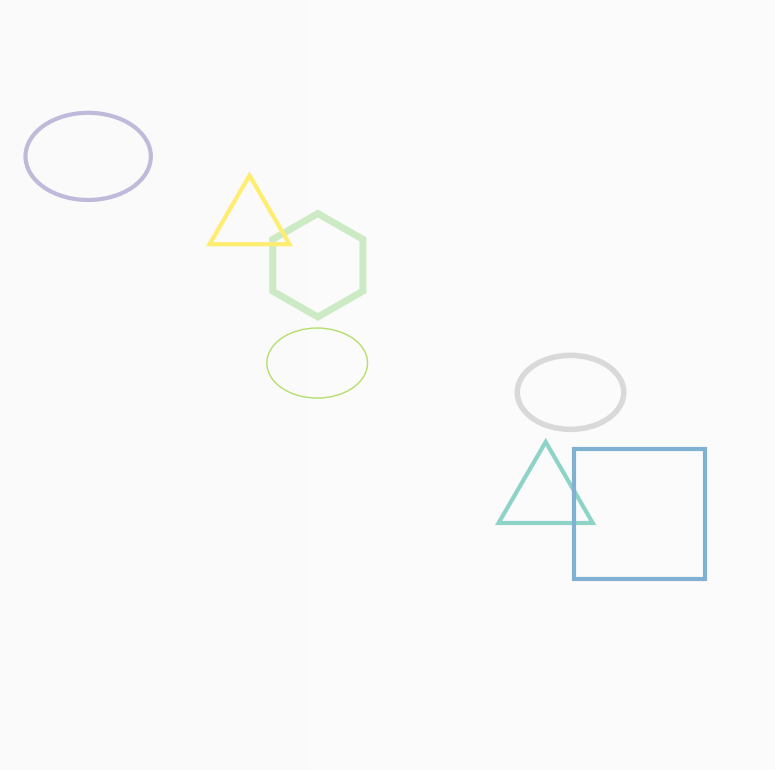[{"shape": "triangle", "thickness": 1.5, "radius": 0.35, "center": [0.704, 0.356]}, {"shape": "oval", "thickness": 1.5, "radius": 0.4, "center": [0.114, 0.797]}, {"shape": "square", "thickness": 1.5, "radius": 0.42, "center": [0.825, 0.333]}, {"shape": "oval", "thickness": 0.5, "radius": 0.32, "center": [0.409, 0.529]}, {"shape": "oval", "thickness": 2, "radius": 0.34, "center": [0.736, 0.49]}, {"shape": "hexagon", "thickness": 2.5, "radius": 0.34, "center": [0.41, 0.656]}, {"shape": "triangle", "thickness": 1.5, "radius": 0.3, "center": [0.322, 0.713]}]